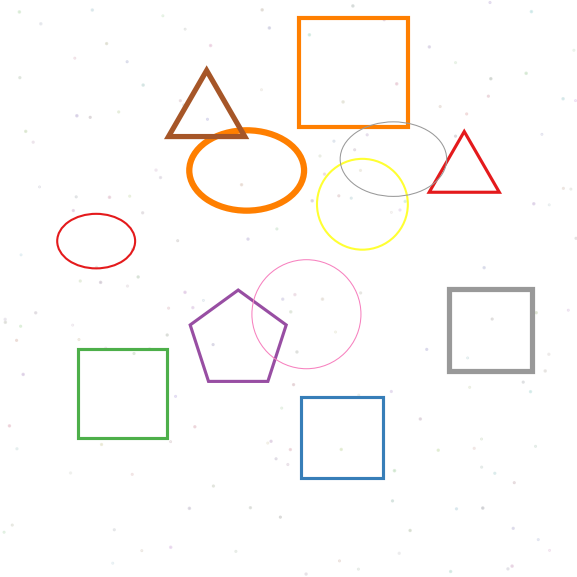[{"shape": "triangle", "thickness": 1.5, "radius": 0.35, "center": [0.804, 0.701]}, {"shape": "oval", "thickness": 1, "radius": 0.34, "center": [0.167, 0.582]}, {"shape": "square", "thickness": 1.5, "radius": 0.35, "center": [0.593, 0.242]}, {"shape": "square", "thickness": 1.5, "radius": 0.39, "center": [0.212, 0.318]}, {"shape": "pentagon", "thickness": 1.5, "radius": 0.44, "center": [0.412, 0.409]}, {"shape": "square", "thickness": 2, "radius": 0.47, "center": [0.613, 0.874]}, {"shape": "oval", "thickness": 3, "radius": 0.5, "center": [0.427, 0.704]}, {"shape": "circle", "thickness": 1, "radius": 0.39, "center": [0.628, 0.645]}, {"shape": "triangle", "thickness": 2.5, "radius": 0.38, "center": [0.358, 0.801]}, {"shape": "circle", "thickness": 0.5, "radius": 0.47, "center": [0.531, 0.455]}, {"shape": "square", "thickness": 2.5, "radius": 0.36, "center": [0.849, 0.427]}, {"shape": "oval", "thickness": 0.5, "radius": 0.46, "center": [0.681, 0.724]}]